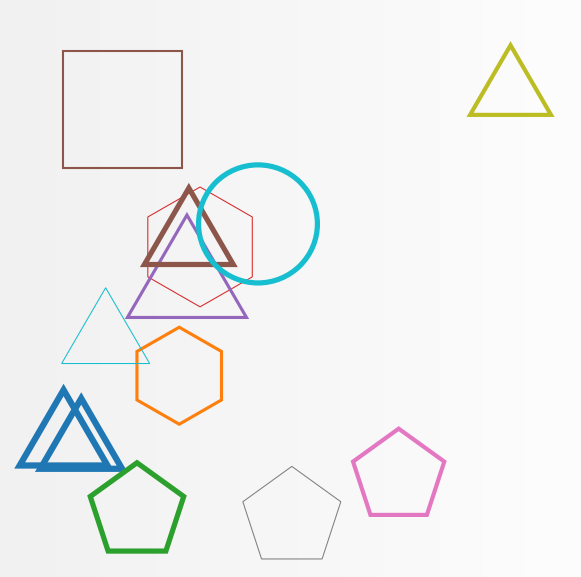[{"shape": "triangle", "thickness": 3, "radius": 0.41, "center": [0.14, 0.228]}, {"shape": "triangle", "thickness": 3, "radius": 0.44, "center": [0.109, 0.237]}, {"shape": "hexagon", "thickness": 1.5, "radius": 0.42, "center": [0.308, 0.349]}, {"shape": "pentagon", "thickness": 2.5, "radius": 0.42, "center": [0.236, 0.113]}, {"shape": "hexagon", "thickness": 0.5, "radius": 0.52, "center": [0.344, 0.572]}, {"shape": "triangle", "thickness": 1.5, "radius": 0.59, "center": [0.322, 0.509]}, {"shape": "square", "thickness": 1, "radius": 0.51, "center": [0.211, 0.809]}, {"shape": "triangle", "thickness": 2.5, "radius": 0.44, "center": [0.325, 0.585]}, {"shape": "pentagon", "thickness": 2, "radius": 0.41, "center": [0.686, 0.174]}, {"shape": "pentagon", "thickness": 0.5, "radius": 0.44, "center": [0.502, 0.103]}, {"shape": "triangle", "thickness": 2, "radius": 0.4, "center": [0.878, 0.84]}, {"shape": "circle", "thickness": 2.5, "radius": 0.51, "center": [0.444, 0.611]}, {"shape": "triangle", "thickness": 0.5, "radius": 0.44, "center": [0.182, 0.413]}]